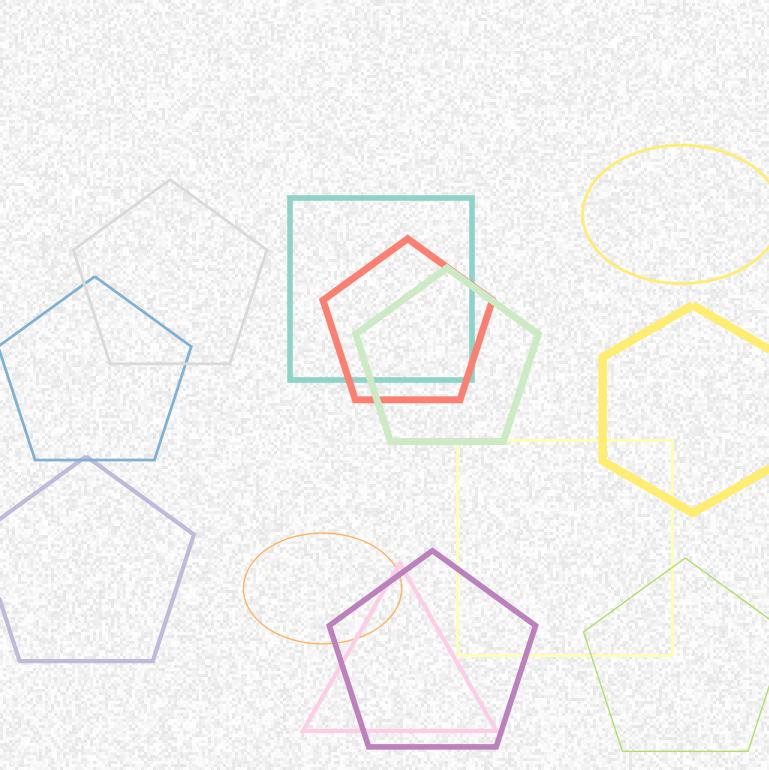[{"shape": "square", "thickness": 2, "radius": 0.59, "center": [0.495, 0.624]}, {"shape": "square", "thickness": 1, "radius": 0.7, "center": [0.733, 0.289]}, {"shape": "pentagon", "thickness": 1.5, "radius": 0.74, "center": [0.112, 0.26]}, {"shape": "pentagon", "thickness": 2.5, "radius": 0.58, "center": [0.529, 0.574]}, {"shape": "pentagon", "thickness": 1, "radius": 0.66, "center": [0.123, 0.509]}, {"shape": "oval", "thickness": 0.5, "radius": 0.51, "center": [0.419, 0.236]}, {"shape": "pentagon", "thickness": 0.5, "radius": 0.69, "center": [0.89, 0.137]}, {"shape": "triangle", "thickness": 1.5, "radius": 0.73, "center": [0.519, 0.123]}, {"shape": "pentagon", "thickness": 1, "radius": 0.66, "center": [0.221, 0.635]}, {"shape": "pentagon", "thickness": 2, "radius": 0.7, "center": [0.562, 0.144]}, {"shape": "pentagon", "thickness": 2.5, "radius": 0.62, "center": [0.58, 0.527]}, {"shape": "oval", "thickness": 1, "radius": 0.64, "center": [0.885, 0.722]}, {"shape": "hexagon", "thickness": 3, "radius": 0.67, "center": [0.9, 0.469]}]